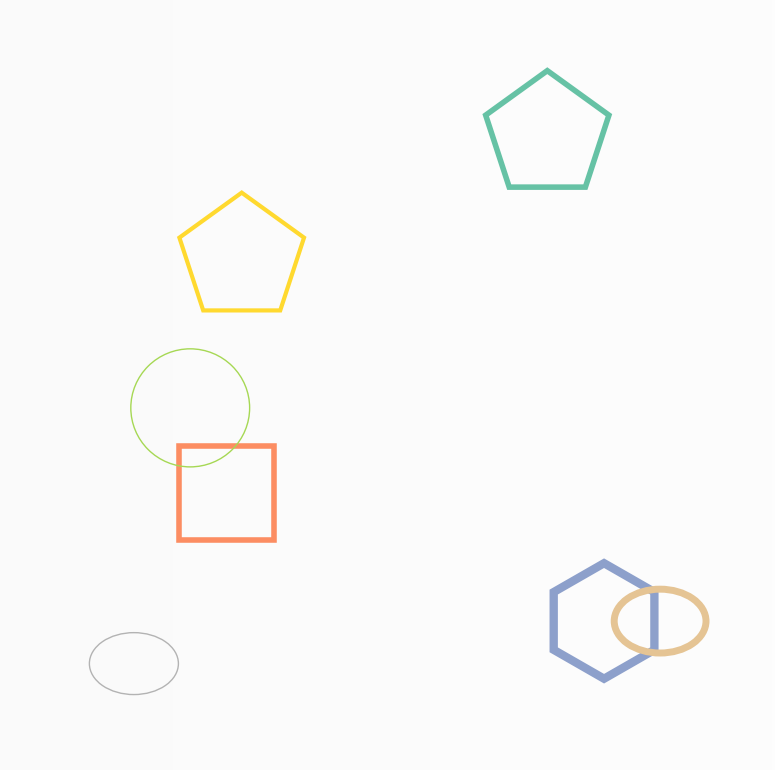[{"shape": "pentagon", "thickness": 2, "radius": 0.42, "center": [0.706, 0.825]}, {"shape": "square", "thickness": 2, "radius": 0.31, "center": [0.292, 0.36]}, {"shape": "hexagon", "thickness": 3, "radius": 0.38, "center": [0.779, 0.194]}, {"shape": "circle", "thickness": 0.5, "radius": 0.38, "center": [0.245, 0.47]}, {"shape": "pentagon", "thickness": 1.5, "radius": 0.42, "center": [0.312, 0.665]}, {"shape": "oval", "thickness": 2.5, "radius": 0.3, "center": [0.852, 0.193]}, {"shape": "oval", "thickness": 0.5, "radius": 0.29, "center": [0.173, 0.138]}]